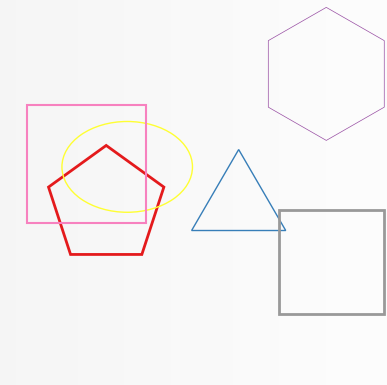[{"shape": "pentagon", "thickness": 2, "radius": 0.78, "center": [0.274, 0.466]}, {"shape": "triangle", "thickness": 1, "radius": 0.7, "center": [0.616, 0.471]}, {"shape": "hexagon", "thickness": 0.5, "radius": 0.86, "center": [0.842, 0.808]}, {"shape": "oval", "thickness": 1, "radius": 0.84, "center": [0.328, 0.567]}, {"shape": "square", "thickness": 1.5, "radius": 0.77, "center": [0.223, 0.574]}, {"shape": "square", "thickness": 2, "radius": 0.68, "center": [0.857, 0.319]}]